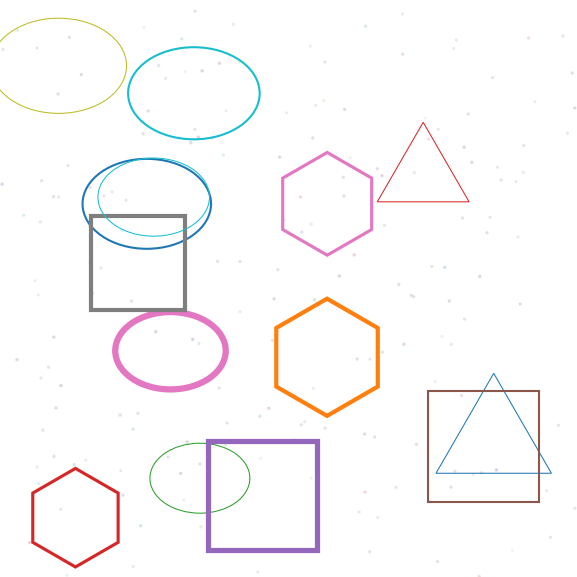[{"shape": "triangle", "thickness": 0.5, "radius": 0.58, "center": [0.855, 0.237]}, {"shape": "oval", "thickness": 1, "radius": 0.56, "center": [0.254, 0.646]}, {"shape": "hexagon", "thickness": 2, "radius": 0.51, "center": [0.566, 0.38]}, {"shape": "oval", "thickness": 0.5, "radius": 0.43, "center": [0.346, 0.171]}, {"shape": "triangle", "thickness": 0.5, "radius": 0.46, "center": [0.733, 0.696]}, {"shape": "hexagon", "thickness": 1.5, "radius": 0.43, "center": [0.131, 0.103]}, {"shape": "square", "thickness": 2.5, "radius": 0.47, "center": [0.455, 0.142]}, {"shape": "square", "thickness": 1, "radius": 0.48, "center": [0.837, 0.227]}, {"shape": "oval", "thickness": 3, "radius": 0.48, "center": [0.295, 0.392]}, {"shape": "hexagon", "thickness": 1.5, "radius": 0.44, "center": [0.567, 0.646]}, {"shape": "square", "thickness": 2, "radius": 0.41, "center": [0.239, 0.544]}, {"shape": "oval", "thickness": 0.5, "radius": 0.59, "center": [0.101, 0.885]}, {"shape": "oval", "thickness": 0.5, "radius": 0.48, "center": [0.266, 0.658]}, {"shape": "oval", "thickness": 1, "radius": 0.57, "center": [0.336, 0.838]}]